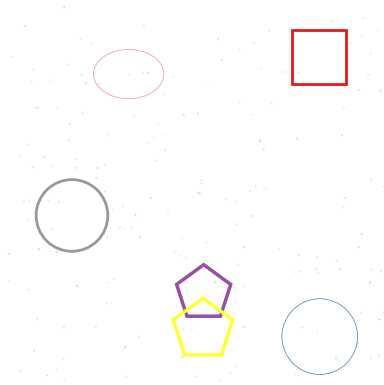[{"shape": "square", "thickness": 2, "radius": 0.35, "center": [0.829, 0.852]}, {"shape": "circle", "thickness": 0.5, "radius": 0.49, "center": [0.83, 0.126]}, {"shape": "pentagon", "thickness": 2.5, "radius": 0.37, "center": [0.529, 0.238]}, {"shape": "pentagon", "thickness": 2.5, "radius": 0.41, "center": [0.527, 0.144]}, {"shape": "oval", "thickness": 0.5, "radius": 0.46, "center": [0.334, 0.808]}, {"shape": "circle", "thickness": 2, "radius": 0.47, "center": [0.187, 0.44]}]